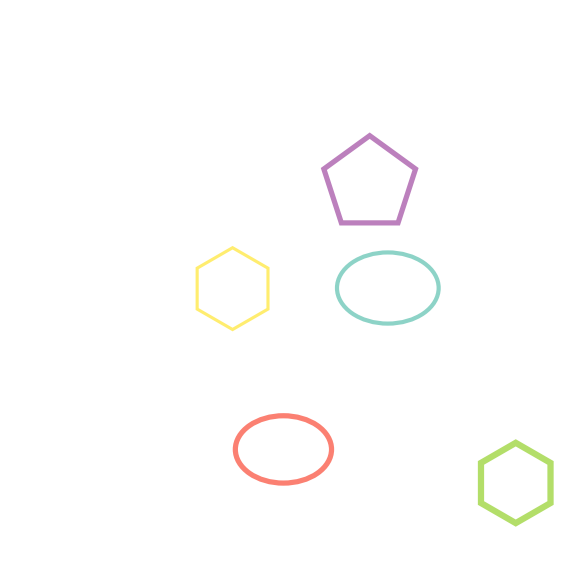[{"shape": "oval", "thickness": 2, "radius": 0.44, "center": [0.672, 0.5]}, {"shape": "oval", "thickness": 2.5, "radius": 0.42, "center": [0.491, 0.221]}, {"shape": "hexagon", "thickness": 3, "radius": 0.35, "center": [0.893, 0.163]}, {"shape": "pentagon", "thickness": 2.5, "radius": 0.42, "center": [0.64, 0.681]}, {"shape": "hexagon", "thickness": 1.5, "radius": 0.35, "center": [0.403, 0.499]}]